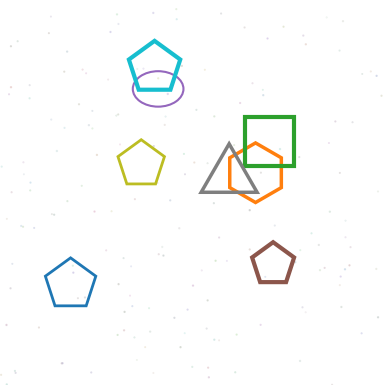[{"shape": "pentagon", "thickness": 2, "radius": 0.34, "center": [0.183, 0.261]}, {"shape": "hexagon", "thickness": 2.5, "radius": 0.39, "center": [0.664, 0.551]}, {"shape": "square", "thickness": 3, "radius": 0.32, "center": [0.7, 0.633]}, {"shape": "oval", "thickness": 1.5, "radius": 0.33, "center": [0.411, 0.769]}, {"shape": "pentagon", "thickness": 3, "radius": 0.29, "center": [0.709, 0.314]}, {"shape": "triangle", "thickness": 2.5, "radius": 0.42, "center": [0.595, 0.543]}, {"shape": "pentagon", "thickness": 2, "radius": 0.32, "center": [0.367, 0.574]}, {"shape": "pentagon", "thickness": 3, "radius": 0.35, "center": [0.401, 0.824]}]